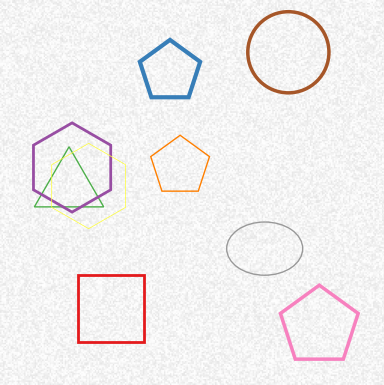[{"shape": "square", "thickness": 2, "radius": 0.43, "center": [0.288, 0.198]}, {"shape": "pentagon", "thickness": 3, "radius": 0.41, "center": [0.442, 0.814]}, {"shape": "triangle", "thickness": 1, "radius": 0.52, "center": [0.179, 0.515]}, {"shape": "hexagon", "thickness": 2, "radius": 0.58, "center": [0.187, 0.565]}, {"shape": "pentagon", "thickness": 1, "radius": 0.4, "center": [0.468, 0.568]}, {"shape": "hexagon", "thickness": 0.5, "radius": 0.55, "center": [0.23, 0.517]}, {"shape": "circle", "thickness": 2.5, "radius": 0.53, "center": [0.749, 0.864]}, {"shape": "pentagon", "thickness": 2.5, "radius": 0.53, "center": [0.829, 0.153]}, {"shape": "oval", "thickness": 1, "radius": 0.49, "center": [0.687, 0.354]}]